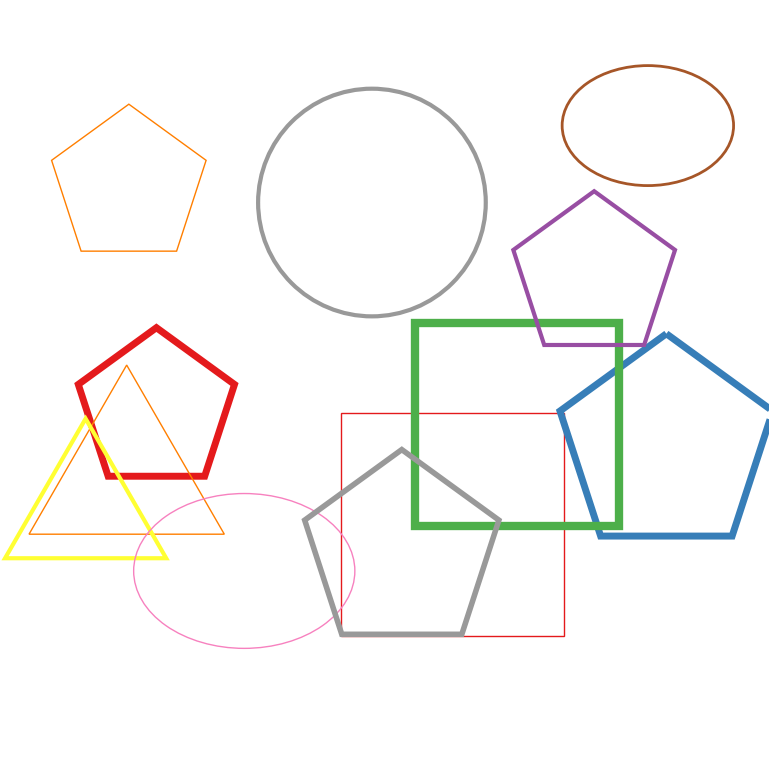[{"shape": "square", "thickness": 0.5, "radius": 0.72, "center": [0.588, 0.319]}, {"shape": "pentagon", "thickness": 2.5, "radius": 0.53, "center": [0.203, 0.468]}, {"shape": "pentagon", "thickness": 2.5, "radius": 0.73, "center": [0.865, 0.421]}, {"shape": "square", "thickness": 3, "radius": 0.66, "center": [0.672, 0.449]}, {"shape": "pentagon", "thickness": 1.5, "radius": 0.55, "center": [0.772, 0.641]}, {"shape": "triangle", "thickness": 0.5, "radius": 0.73, "center": [0.165, 0.379]}, {"shape": "pentagon", "thickness": 0.5, "radius": 0.53, "center": [0.167, 0.759]}, {"shape": "triangle", "thickness": 1.5, "radius": 0.6, "center": [0.111, 0.335]}, {"shape": "oval", "thickness": 1, "radius": 0.56, "center": [0.841, 0.837]}, {"shape": "oval", "thickness": 0.5, "radius": 0.72, "center": [0.317, 0.259]}, {"shape": "pentagon", "thickness": 2, "radius": 0.66, "center": [0.522, 0.284]}, {"shape": "circle", "thickness": 1.5, "radius": 0.74, "center": [0.483, 0.737]}]